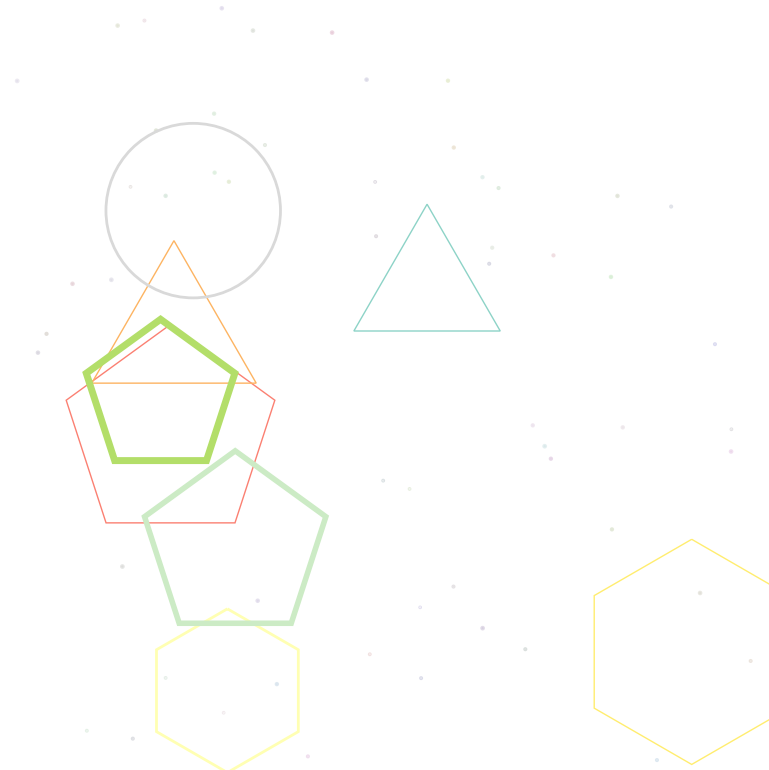[{"shape": "triangle", "thickness": 0.5, "radius": 0.55, "center": [0.555, 0.625]}, {"shape": "hexagon", "thickness": 1, "radius": 0.53, "center": [0.295, 0.103]}, {"shape": "pentagon", "thickness": 0.5, "radius": 0.71, "center": [0.221, 0.436]}, {"shape": "triangle", "thickness": 0.5, "radius": 0.62, "center": [0.226, 0.564]}, {"shape": "pentagon", "thickness": 2.5, "radius": 0.51, "center": [0.209, 0.484]}, {"shape": "circle", "thickness": 1, "radius": 0.57, "center": [0.251, 0.726]}, {"shape": "pentagon", "thickness": 2, "radius": 0.62, "center": [0.305, 0.291]}, {"shape": "hexagon", "thickness": 0.5, "radius": 0.73, "center": [0.898, 0.153]}]